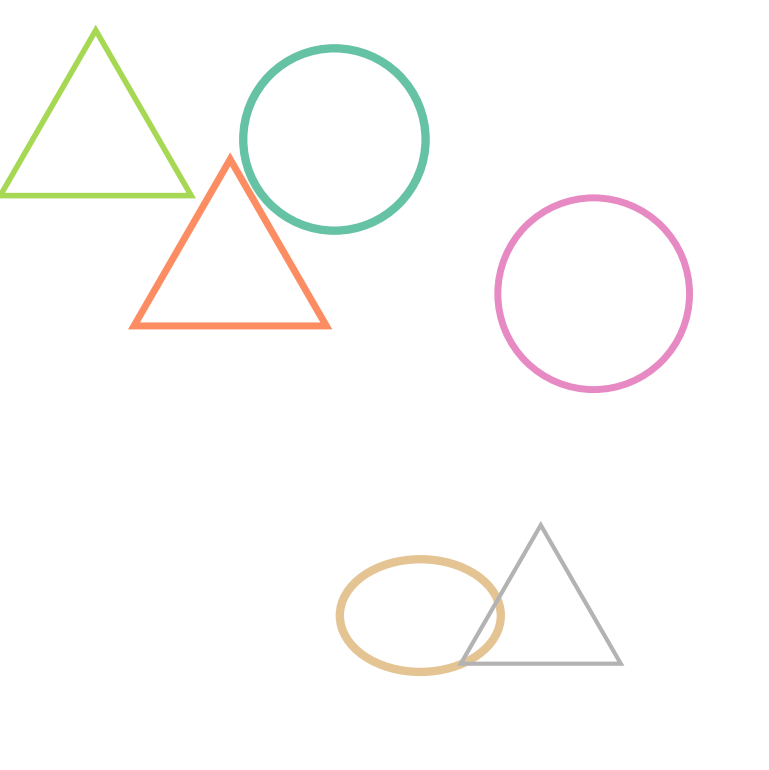[{"shape": "circle", "thickness": 3, "radius": 0.59, "center": [0.434, 0.819]}, {"shape": "triangle", "thickness": 2.5, "radius": 0.72, "center": [0.299, 0.649]}, {"shape": "circle", "thickness": 2.5, "radius": 0.62, "center": [0.771, 0.619]}, {"shape": "triangle", "thickness": 2, "radius": 0.72, "center": [0.124, 0.818]}, {"shape": "oval", "thickness": 3, "radius": 0.52, "center": [0.546, 0.201]}, {"shape": "triangle", "thickness": 1.5, "radius": 0.6, "center": [0.702, 0.198]}]